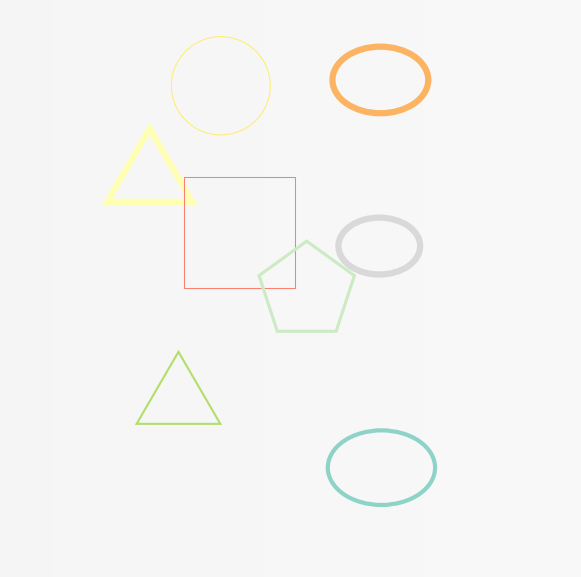[{"shape": "oval", "thickness": 2, "radius": 0.46, "center": [0.656, 0.189]}, {"shape": "triangle", "thickness": 3, "radius": 0.42, "center": [0.258, 0.692]}, {"shape": "square", "thickness": 0.5, "radius": 0.48, "center": [0.412, 0.597]}, {"shape": "oval", "thickness": 3, "radius": 0.41, "center": [0.654, 0.861]}, {"shape": "triangle", "thickness": 1, "radius": 0.42, "center": [0.307, 0.307]}, {"shape": "oval", "thickness": 3, "radius": 0.35, "center": [0.653, 0.573]}, {"shape": "pentagon", "thickness": 1.5, "radius": 0.43, "center": [0.528, 0.495]}, {"shape": "circle", "thickness": 0.5, "radius": 0.43, "center": [0.38, 0.851]}]